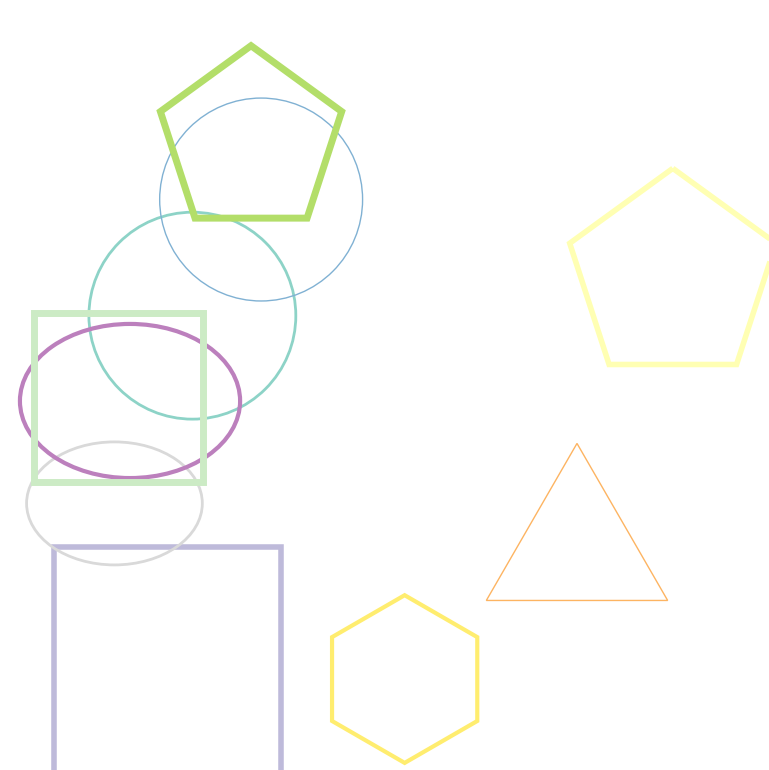[{"shape": "circle", "thickness": 1, "radius": 0.67, "center": [0.25, 0.59]}, {"shape": "pentagon", "thickness": 2, "radius": 0.7, "center": [0.874, 0.641]}, {"shape": "square", "thickness": 2, "radius": 0.74, "center": [0.218, 0.143]}, {"shape": "circle", "thickness": 0.5, "radius": 0.66, "center": [0.339, 0.741]}, {"shape": "triangle", "thickness": 0.5, "radius": 0.68, "center": [0.749, 0.288]}, {"shape": "pentagon", "thickness": 2.5, "radius": 0.62, "center": [0.326, 0.817]}, {"shape": "oval", "thickness": 1, "radius": 0.57, "center": [0.149, 0.346]}, {"shape": "oval", "thickness": 1.5, "radius": 0.71, "center": [0.169, 0.479]}, {"shape": "square", "thickness": 2.5, "radius": 0.55, "center": [0.153, 0.484]}, {"shape": "hexagon", "thickness": 1.5, "radius": 0.54, "center": [0.526, 0.118]}]